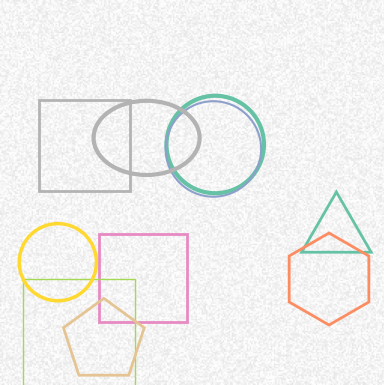[{"shape": "circle", "thickness": 3, "radius": 0.63, "center": [0.559, 0.625]}, {"shape": "triangle", "thickness": 2, "radius": 0.52, "center": [0.874, 0.397]}, {"shape": "hexagon", "thickness": 2, "radius": 0.6, "center": [0.855, 0.275]}, {"shape": "circle", "thickness": 1.5, "radius": 0.62, "center": [0.554, 0.613]}, {"shape": "square", "thickness": 2, "radius": 0.57, "center": [0.371, 0.278]}, {"shape": "square", "thickness": 1, "radius": 0.73, "center": [0.205, 0.129]}, {"shape": "circle", "thickness": 2.5, "radius": 0.5, "center": [0.15, 0.319]}, {"shape": "pentagon", "thickness": 2, "radius": 0.55, "center": [0.27, 0.115]}, {"shape": "oval", "thickness": 3, "radius": 0.69, "center": [0.381, 0.642]}, {"shape": "square", "thickness": 2, "radius": 0.59, "center": [0.22, 0.622]}]